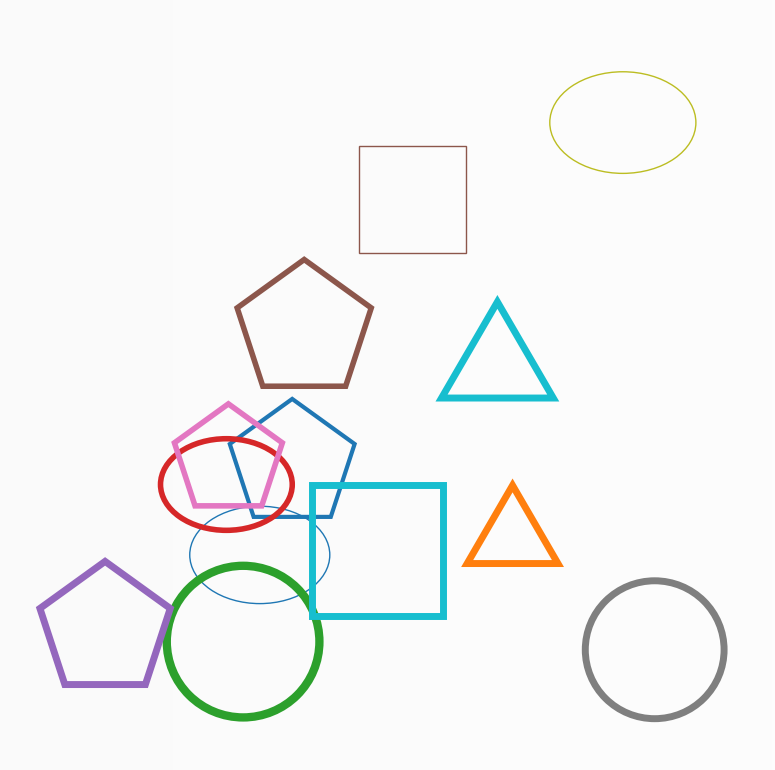[{"shape": "oval", "thickness": 0.5, "radius": 0.45, "center": [0.335, 0.279]}, {"shape": "pentagon", "thickness": 1.5, "radius": 0.42, "center": [0.377, 0.397]}, {"shape": "triangle", "thickness": 2.5, "radius": 0.34, "center": [0.661, 0.302]}, {"shape": "circle", "thickness": 3, "radius": 0.49, "center": [0.314, 0.167]}, {"shape": "oval", "thickness": 2, "radius": 0.42, "center": [0.292, 0.371]}, {"shape": "pentagon", "thickness": 2.5, "radius": 0.44, "center": [0.136, 0.182]}, {"shape": "square", "thickness": 0.5, "radius": 0.35, "center": [0.532, 0.741]}, {"shape": "pentagon", "thickness": 2, "radius": 0.45, "center": [0.393, 0.572]}, {"shape": "pentagon", "thickness": 2, "radius": 0.37, "center": [0.295, 0.402]}, {"shape": "circle", "thickness": 2.5, "radius": 0.45, "center": [0.845, 0.156]}, {"shape": "oval", "thickness": 0.5, "radius": 0.47, "center": [0.804, 0.841]}, {"shape": "square", "thickness": 2.5, "radius": 0.43, "center": [0.487, 0.285]}, {"shape": "triangle", "thickness": 2.5, "radius": 0.42, "center": [0.642, 0.525]}]